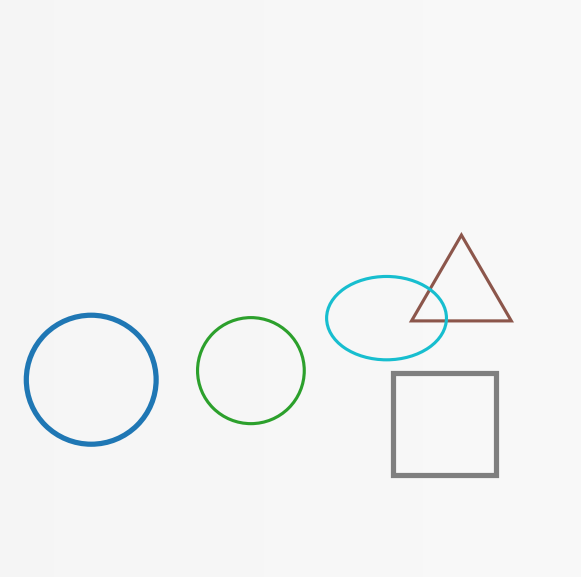[{"shape": "circle", "thickness": 2.5, "radius": 0.56, "center": [0.157, 0.342]}, {"shape": "circle", "thickness": 1.5, "radius": 0.46, "center": [0.432, 0.357]}, {"shape": "triangle", "thickness": 1.5, "radius": 0.5, "center": [0.794, 0.493]}, {"shape": "square", "thickness": 2.5, "radius": 0.44, "center": [0.765, 0.265]}, {"shape": "oval", "thickness": 1.5, "radius": 0.52, "center": [0.665, 0.448]}]